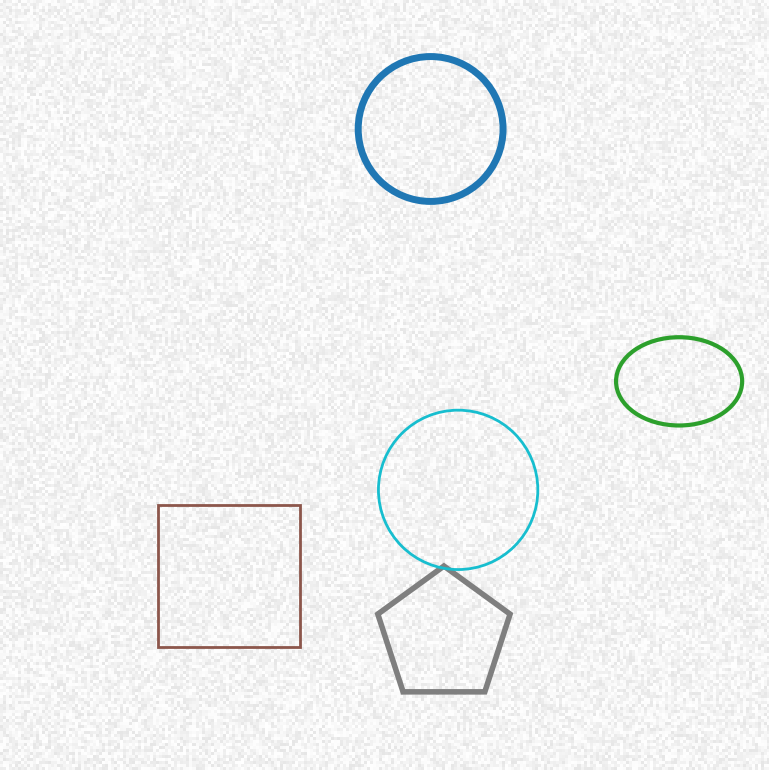[{"shape": "circle", "thickness": 2.5, "radius": 0.47, "center": [0.559, 0.832]}, {"shape": "oval", "thickness": 1.5, "radius": 0.41, "center": [0.882, 0.505]}, {"shape": "square", "thickness": 1, "radius": 0.46, "center": [0.298, 0.252]}, {"shape": "pentagon", "thickness": 2, "radius": 0.45, "center": [0.577, 0.175]}, {"shape": "circle", "thickness": 1, "radius": 0.52, "center": [0.595, 0.364]}]